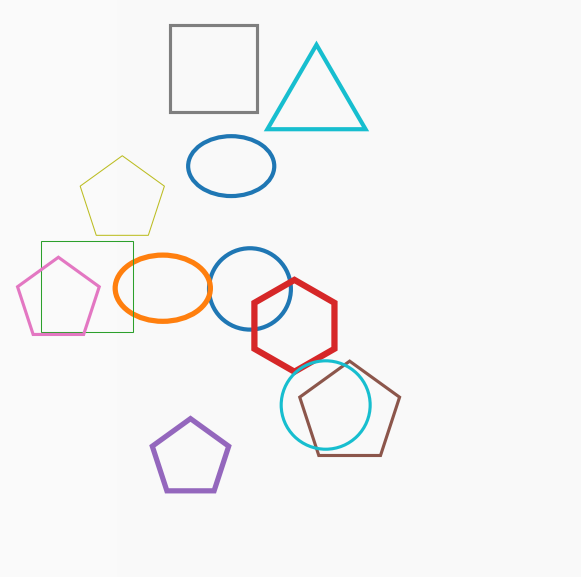[{"shape": "circle", "thickness": 2, "radius": 0.35, "center": [0.43, 0.499]}, {"shape": "oval", "thickness": 2, "radius": 0.37, "center": [0.398, 0.711]}, {"shape": "oval", "thickness": 2.5, "radius": 0.41, "center": [0.28, 0.5]}, {"shape": "square", "thickness": 0.5, "radius": 0.39, "center": [0.149, 0.503]}, {"shape": "hexagon", "thickness": 3, "radius": 0.4, "center": [0.507, 0.435]}, {"shape": "pentagon", "thickness": 2.5, "radius": 0.35, "center": [0.328, 0.205]}, {"shape": "pentagon", "thickness": 1.5, "radius": 0.45, "center": [0.602, 0.283]}, {"shape": "pentagon", "thickness": 1.5, "radius": 0.37, "center": [0.1, 0.48]}, {"shape": "square", "thickness": 1.5, "radius": 0.38, "center": [0.368, 0.881]}, {"shape": "pentagon", "thickness": 0.5, "radius": 0.38, "center": [0.21, 0.653]}, {"shape": "triangle", "thickness": 2, "radius": 0.49, "center": [0.544, 0.824]}, {"shape": "circle", "thickness": 1.5, "radius": 0.38, "center": [0.56, 0.298]}]